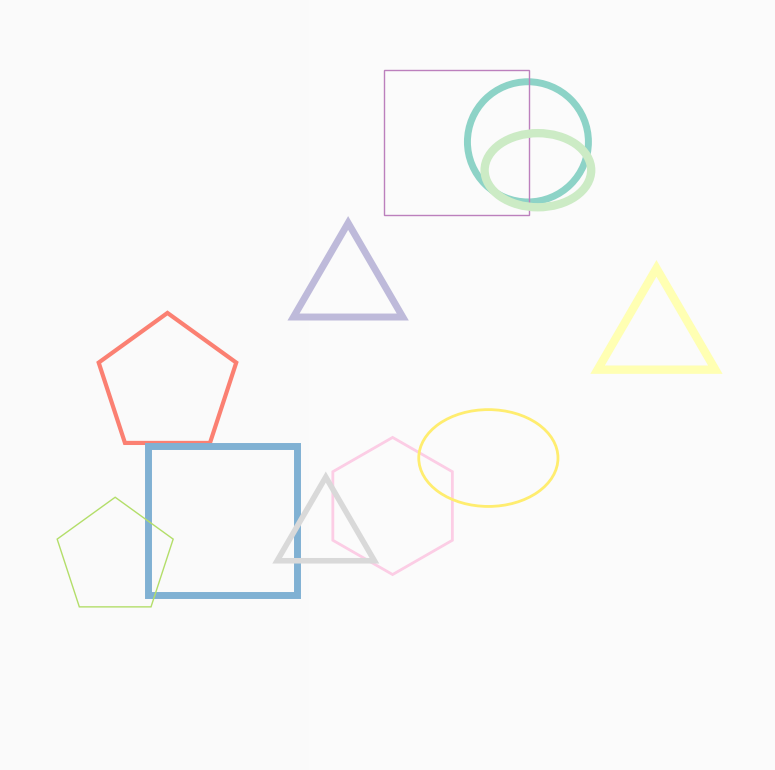[{"shape": "circle", "thickness": 2.5, "radius": 0.39, "center": [0.681, 0.816]}, {"shape": "triangle", "thickness": 3, "radius": 0.44, "center": [0.847, 0.564]}, {"shape": "triangle", "thickness": 2.5, "radius": 0.41, "center": [0.449, 0.629]}, {"shape": "pentagon", "thickness": 1.5, "radius": 0.47, "center": [0.216, 0.5]}, {"shape": "square", "thickness": 2.5, "radius": 0.48, "center": [0.287, 0.324]}, {"shape": "pentagon", "thickness": 0.5, "radius": 0.39, "center": [0.149, 0.276]}, {"shape": "hexagon", "thickness": 1, "radius": 0.45, "center": [0.507, 0.343]}, {"shape": "triangle", "thickness": 2, "radius": 0.36, "center": [0.42, 0.308]}, {"shape": "square", "thickness": 0.5, "radius": 0.47, "center": [0.589, 0.815]}, {"shape": "oval", "thickness": 3, "radius": 0.34, "center": [0.694, 0.779]}, {"shape": "oval", "thickness": 1, "radius": 0.45, "center": [0.63, 0.405]}]